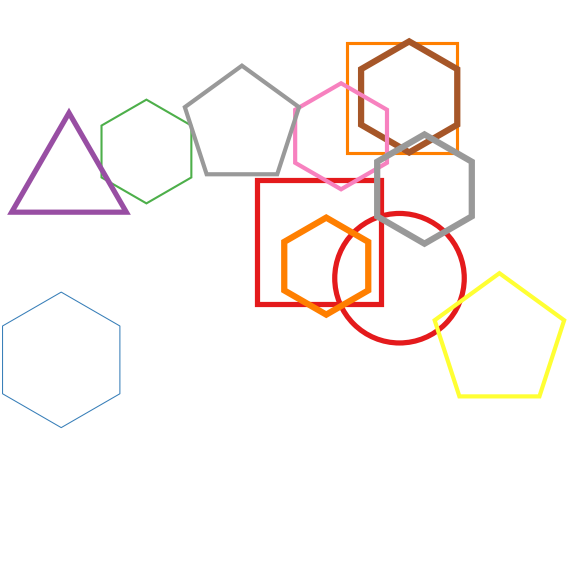[{"shape": "square", "thickness": 2.5, "radius": 0.54, "center": [0.552, 0.579]}, {"shape": "circle", "thickness": 2.5, "radius": 0.56, "center": [0.692, 0.517]}, {"shape": "hexagon", "thickness": 0.5, "radius": 0.59, "center": [0.106, 0.376]}, {"shape": "hexagon", "thickness": 1, "radius": 0.45, "center": [0.254, 0.737]}, {"shape": "triangle", "thickness": 2.5, "radius": 0.57, "center": [0.119, 0.689]}, {"shape": "square", "thickness": 1.5, "radius": 0.48, "center": [0.696, 0.83]}, {"shape": "hexagon", "thickness": 3, "radius": 0.42, "center": [0.565, 0.538]}, {"shape": "pentagon", "thickness": 2, "radius": 0.59, "center": [0.865, 0.408]}, {"shape": "hexagon", "thickness": 3, "radius": 0.48, "center": [0.709, 0.831]}, {"shape": "hexagon", "thickness": 2, "radius": 0.46, "center": [0.591, 0.763]}, {"shape": "pentagon", "thickness": 2, "radius": 0.52, "center": [0.419, 0.781]}, {"shape": "hexagon", "thickness": 3, "radius": 0.47, "center": [0.735, 0.672]}]